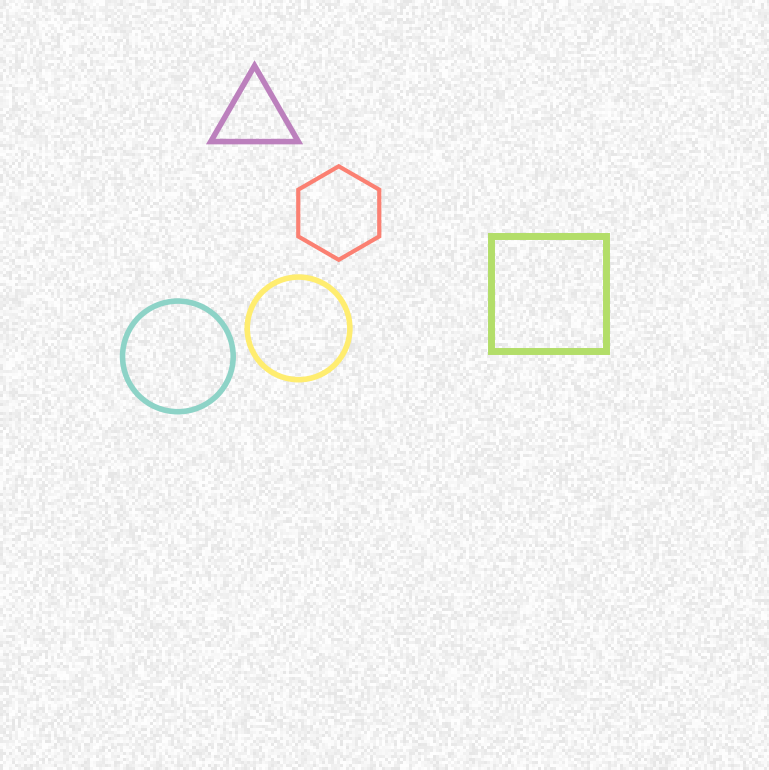[{"shape": "circle", "thickness": 2, "radius": 0.36, "center": [0.231, 0.537]}, {"shape": "hexagon", "thickness": 1.5, "radius": 0.3, "center": [0.44, 0.723]}, {"shape": "square", "thickness": 2.5, "radius": 0.37, "center": [0.713, 0.619]}, {"shape": "triangle", "thickness": 2, "radius": 0.33, "center": [0.331, 0.849]}, {"shape": "circle", "thickness": 2, "radius": 0.33, "center": [0.388, 0.574]}]